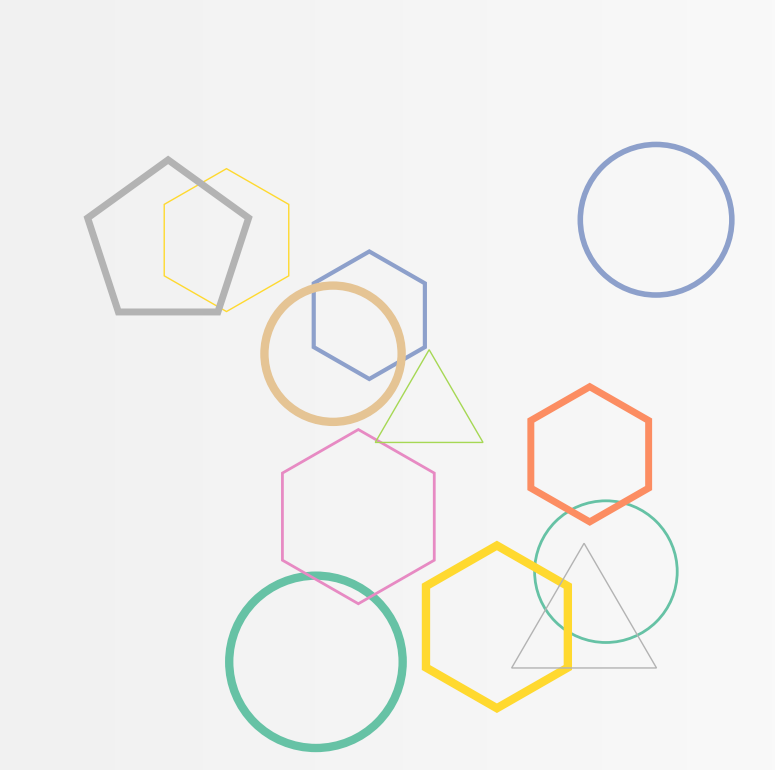[{"shape": "circle", "thickness": 3, "radius": 0.56, "center": [0.408, 0.14]}, {"shape": "circle", "thickness": 1, "radius": 0.46, "center": [0.782, 0.258]}, {"shape": "hexagon", "thickness": 2.5, "radius": 0.44, "center": [0.761, 0.41]}, {"shape": "circle", "thickness": 2, "radius": 0.49, "center": [0.847, 0.715]}, {"shape": "hexagon", "thickness": 1.5, "radius": 0.41, "center": [0.477, 0.591]}, {"shape": "hexagon", "thickness": 1, "radius": 0.57, "center": [0.462, 0.329]}, {"shape": "triangle", "thickness": 0.5, "radius": 0.4, "center": [0.554, 0.466]}, {"shape": "hexagon", "thickness": 0.5, "radius": 0.46, "center": [0.292, 0.688]}, {"shape": "hexagon", "thickness": 3, "radius": 0.53, "center": [0.641, 0.186]}, {"shape": "circle", "thickness": 3, "radius": 0.44, "center": [0.43, 0.541]}, {"shape": "triangle", "thickness": 0.5, "radius": 0.54, "center": [0.754, 0.186]}, {"shape": "pentagon", "thickness": 2.5, "radius": 0.55, "center": [0.217, 0.683]}]